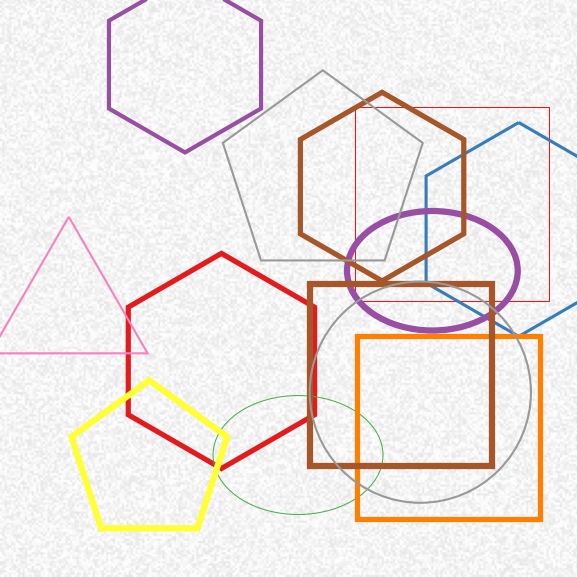[{"shape": "square", "thickness": 0.5, "radius": 0.84, "center": [0.783, 0.646]}, {"shape": "hexagon", "thickness": 2.5, "radius": 0.93, "center": [0.383, 0.374]}, {"shape": "hexagon", "thickness": 1.5, "radius": 0.93, "center": [0.898, 0.602]}, {"shape": "oval", "thickness": 0.5, "radius": 0.74, "center": [0.516, 0.211]}, {"shape": "oval", "thickness": 3, "radius": 0.74, "center": [0.749, 0.53]}, {"shape": "hexagon", "thickness": 2, "radius": 0.76, "center": [0.32, 0.887]}, {"shape": "square", "thickness": 2.5, "radius": 0.79, "center": [0.777, 0.26]}, {"shape": "pentagon", "thickness": 3, "radius": 0.71, "center": [0.259, 0.199]}, {"shape": "square", "thickness": 3, "radius": 0.79, "center": [0.694, 0.35]}, {"shape": "hexagon", "thickness": 2.5, "radius": 0.82, "center": [0.662, 0.676]}, {"shape": "triangle", "thickness": 1, "radius": 0.79, "center": [0.119, 0.466]}, {"shape": "pentagon", "thickness": 1, "radius": 0.91, "center": [0.559, 0.695]}, {"shape": "circle", "thickness": 1, "radius": 0.96, "center": [0.728, 0.32]}]